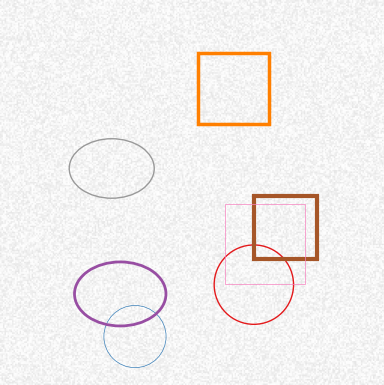[{"shape": "circle", "thickness": 1, "radius": 0.52, "center": [0.659, 0.261]}, {"shape": "circle", "thickness": 0.5, "radius": 0.4, "center": [0.351, 0.126]}, {"shape": "oval", "thickness": 2, "radius": 0.59, "center": [0.312, 0.237]}, {"shape": "square", "thickness": 2.5, "radius": 0.46, "center": [0.607, 0.771]}, {"shape": "square", "thickness": 3, "radius": 0.41, "center": [0.742, 0.409]}, {"shape": "square", "thickness": 0.5, "radius": 0.52, "center": [0.689, 0.367]}, {"shape": "oval", "thickness": 1, "radius": 0.55, "center": [0.29, 0.562]}]